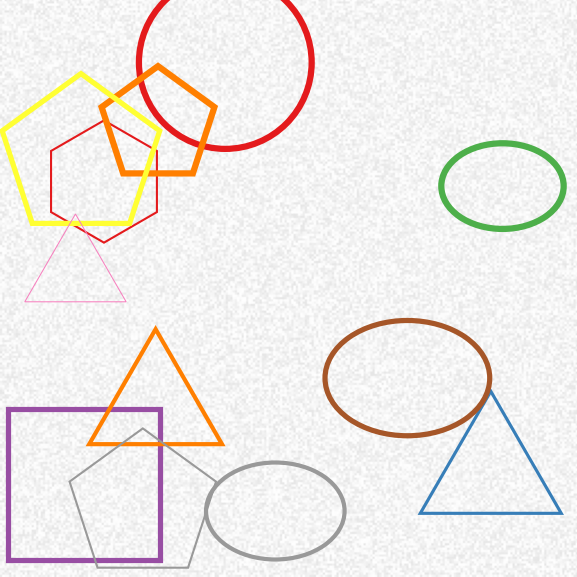[{"shape": "hexagon", "thickness": 1, "radius": 0.53, "center": [0.18, 0.685]}, {"shape": "circle", "thickness": 3, "radius": 0.75, "center": [0.39, 0.891]}, {"shape": "triangle", "thickness": 1.5, "radius": 0.7, "center": [0.85, 0.181]}, {"shape": "oval", "thickness": 3, "radius": 0.53, "center": [0.87, 0.677]}, {"shape": "square", "thickness": 2.5, "radius": 0.66, "center": [0.146, 0.16]}, {"shape": "pentagon", "thickness": 3, "radius": 0.51, "center": [0.274, 0.782]}, {"shape": "triangle", "thickness": 2, "radius": 0.66, "center": [0.269, 0.296]}, {"shape": "pentagon", "thickness": 2.5, "radius": 0.72, "center": [0.14, 0.728]}, {"shape": "oval", "thickness": 2.5, "radius": 0.71, "center": [0.705, 0.344]}, {"shape": "triangle", "thickness": 0.5, "radius": 0.51, "center": [0.131, 0.527]}, {"shape": "pentagon", "thickness": 1, "radius": 0.67, "center": [0.247, 0.124]}, {"shape": "oval", "thickness": 2, "radius": 0.6, "center": [0.477, 0.114]}]